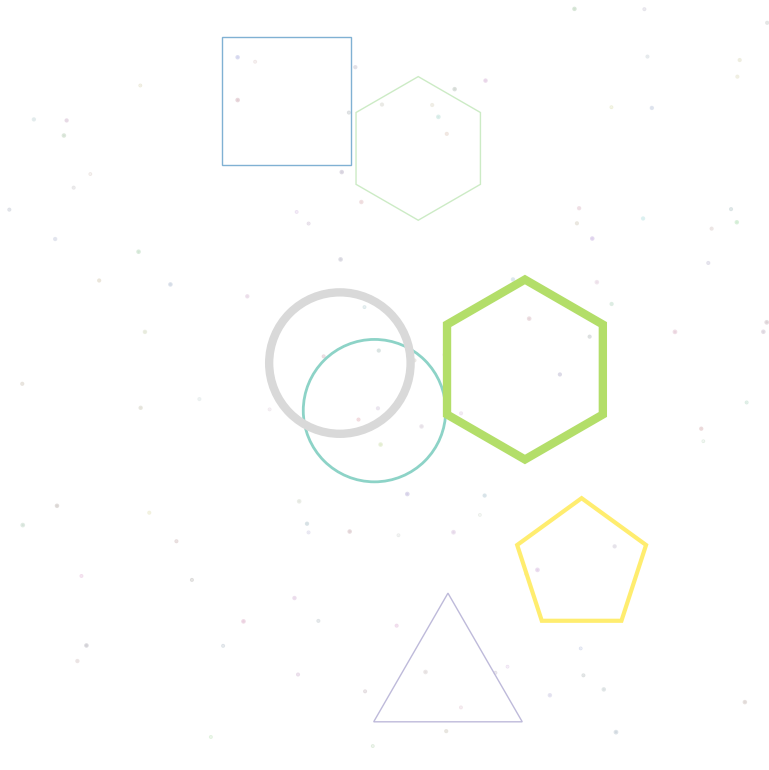[{"shape": "circle", "thickness": 1, "radius": 0.46, "center": [0.486, 0.467]}, {"shape": "triangle", "thickness": 0.5, "radius": 0.56, "center": [0.582, 0.118]}, {"shape": "square", "thickness": 0.5, "radius": 0.42, "center": [0.372, 0.869]}, {"shape": "hexagon", "thickness": 3, "radius": 0.58, "center": [0.682, 0.52]}, {"shape": "circle", "thickness": 3, "radius": 0.46, "center": [0.441, 0.528]}, {"shape": "hexagon", "thickness": 0.5, "radius": 0.47, "center": [0.543, 0.807]}, {"shape": "pentagon", "thickness": 1.5, "radius": 0.44, "center": [0.755, 0.265]}]